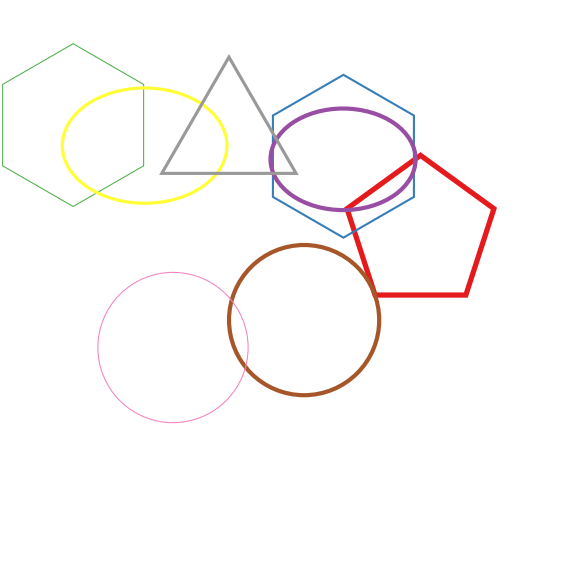[{"shape": "pentagon", "thickness": 2.5, "radius": 0.67, "center": [0.728, 0.596]}, {"shape": "hexagon", "thickness": 1, "radius": 0.7, "center": [0.595, 0.729]}, {"shape": "hexagon", "thickness": 0.5, "radius": 0.7, "center": [0.127, 0.782]}, {"shape": "oval", "thickness": 2, "radius": 0.63, "center": [0.594, 0.723]}, {"shape": "oval", "thickness": 1.5, "radius": 0.71, "center": [0.251, 0.747]}, {"shape": "circle", "thickness": 2, "radius": 0.65, "center": [0.527, 0.445]}, {"shape": "circle", "thickness": 0.5, "radius": 0.65, "center": [0.3, 0.397]}, {"shape": "triangle", "thickness": 1.5, "radius": 0.67, "center": [0.396, 0.766]}]